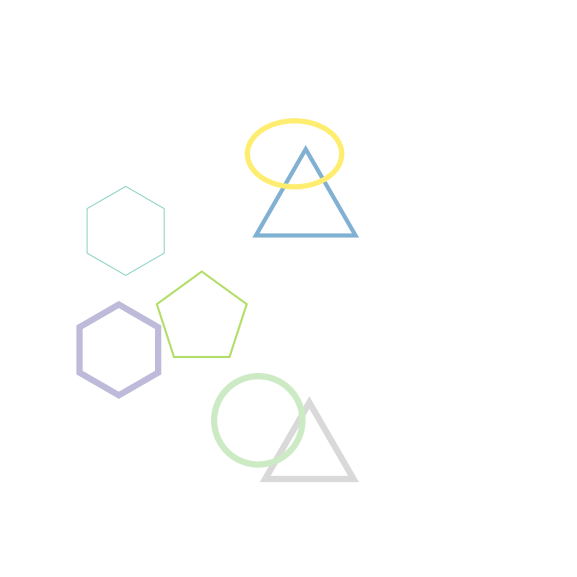[{"shape": "hexagon", "thickness": 0.5, "radius": 0.39, "center": [0.218, 0.599]}, {"shape": "hexagon", "thickness": 3, "radius": 0.39, "center": [0.206, 0.393]}, {"shape": "triangle", "thickness": 2, "radius": 0.5, "center": [0.529, 0.641]}, {"shape": "pentagon", "thickness": 1, "radius": 0.41, "center": [0.349, 0.447]}, {"shape": "triangle", "thickness": 3, "radius": 0.44, "center": [0.536, 0.214]}, {"shape": "circle", "thickness": 3, "radius": 0.38, "center": [0.447, 0.271]}, {"shape": "oval", "thickness": 2.5, "radius": 0.41, "center": [0.51, 0.733]}]